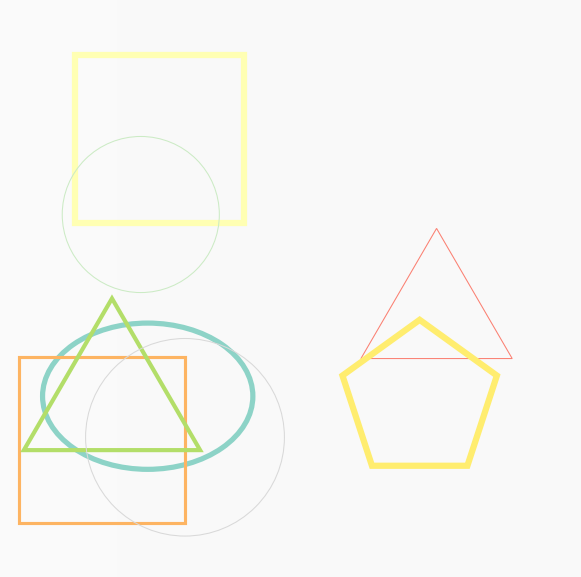[{"shape": "oval", "thickness": 2.5, "radius": 0.9, "center": [0.254, 0.313]}, {"shape": "square", "thickness": 3, "radius": 0.73, "center": [0.275, 0.759]}, {"shape": "triangle", "thickness": 0.5, "radius": 0.75, "center": [0.751, 0.453]}, {"shape": "square", "thickness": 1.5, "radius": 0.72, "center": [0.175, 0.237]}, {"shape": "triangle", "thickness": 2, "radius": 0.88, "center": [0.193, 0.307]}, {"shape": "circle", "thickness": 0.5, "radius": 0.86, "center": [0.318, 0.242]}, {"shape": "circle", "thickness": 0.5, "radius": 0.68, "center": [0.242, 0.628]}, {"shape": "pentagon", "thickness": 3, "radius": 0.7, "center": [0.722, 0.306]}]